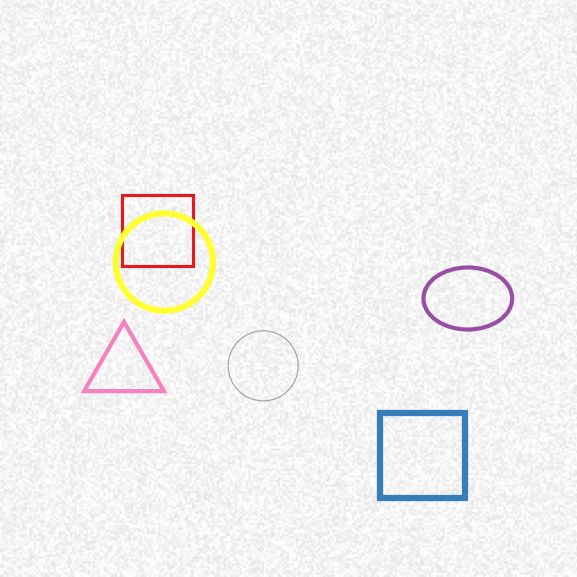[{"shape": "square", "thickness": 1.5, "radius": 0.31, "center": [0.272, 0.601]}, {"shape": "square", "thickness": 3, "radius": 0.37, "center": [0.732, 0.211]}, {"shape": "oval", "thickness": 2, "radius": 0.38, "center": [0.81, 0.482]}, {"shape": "circle", "thickness": 3, "radius": 0.42, "center": [0.285, 0.545]}, {"shape": "triangle", "thickness": 2, "radius": 0.4, "center": [0.215, 0.362]}, {"shape": "circle", "thickness": 0.5, "radius": 0.3, "center": [0.456, 0.366]}]